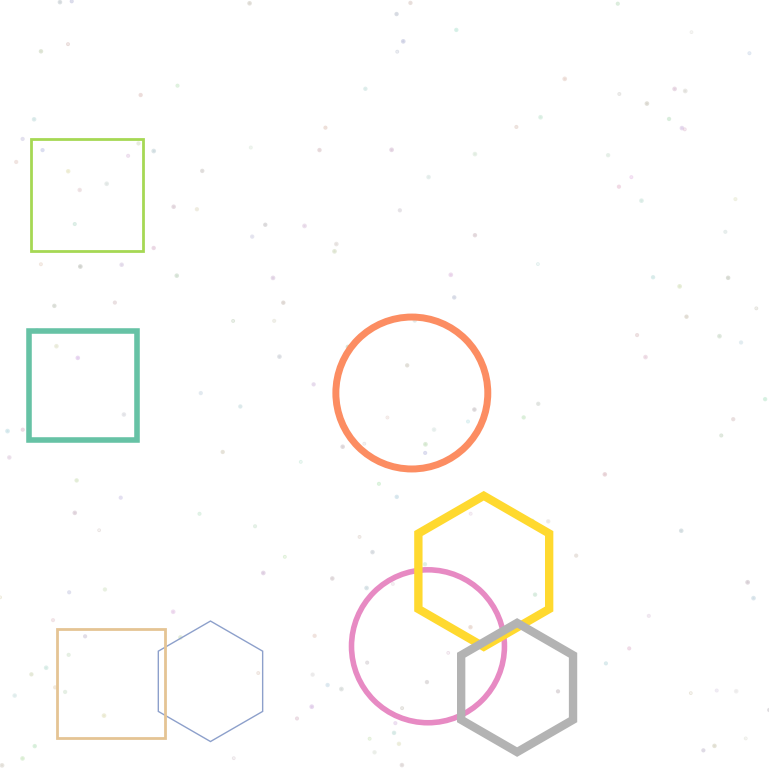[{"shape": "square", "thickness": 2, "radius": 0.35, "center": [0.108, 0.499]}, {"shape": "circle", "thickness": 2.5, "radius": 0.49, "center": [0.535, 0.49]}, {"shape": "hexagon", "thickness": 0.5, "radius": 0.39, "center": [0.273, 0.115]}, {"shape": "circle", "thickness": 2, "radius": 0.5, "center": [0.556, 0.161]}, {"shape": "square", "thickness": 1, "radius": 0.36, "center": [0.113, 0.747]}, {"shape": "hexagon", "thickness": 3, "radius": 0.49, "center": [0.628, 0.258]}, {"shape": "square", "thickness": 1, "radius": 0.35, "center": [0.144, 0.112]}, {"shape": "hexagon", "thickness": 3, "radius": 0.42, "center": [0.672, 0.107]}]